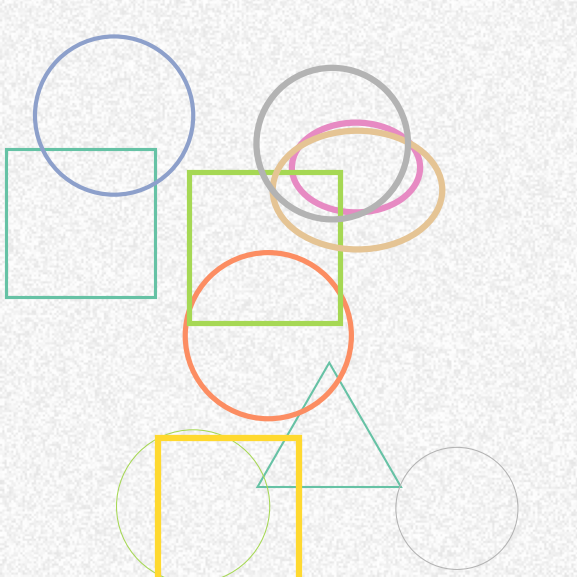[{"shape": "square", "thickness": 1.5, "radius": 0.64, "center": [0.139, 0.612]}, {"shape": "triangle", "thickness": 1, "radius": 0.72, "center": [0.57, 0.228]}, {"shape": "circle", "thickness": 2.5, "radius": 0.72, "center": [0.465, 0.418]}, {"shape": "circle", "thickness": 2, "radius": 0.69, "center": [0.198, 0.799]}, {"shape": "oval", "thickness": 3, "radius": 0.56, "center": [0.616, 0.709]}, {"shape": "square", "thickness": 2.5, "radius": 0.65, "center": [0.458, 0.57]}, {"shape": "circle", "thickness": 0.5, "radius": 0.66, "center": [0.334, 0.122]}, {"shape": "square", "thickness": 3, "radius": 0.61, "center": [0.396, 0.118]}, {"shape": "oval", "thickness": 3, "radius": 0.73, "center": [0.619, 0.67]}, {"shape": "circle", "thickness": 3, "radius": 0.66, "center": [0.575, 0.75]}, {"shape": "circle", "thickness": 0.5, "radius": 0.53, "center": [0.791, 0.119]}]